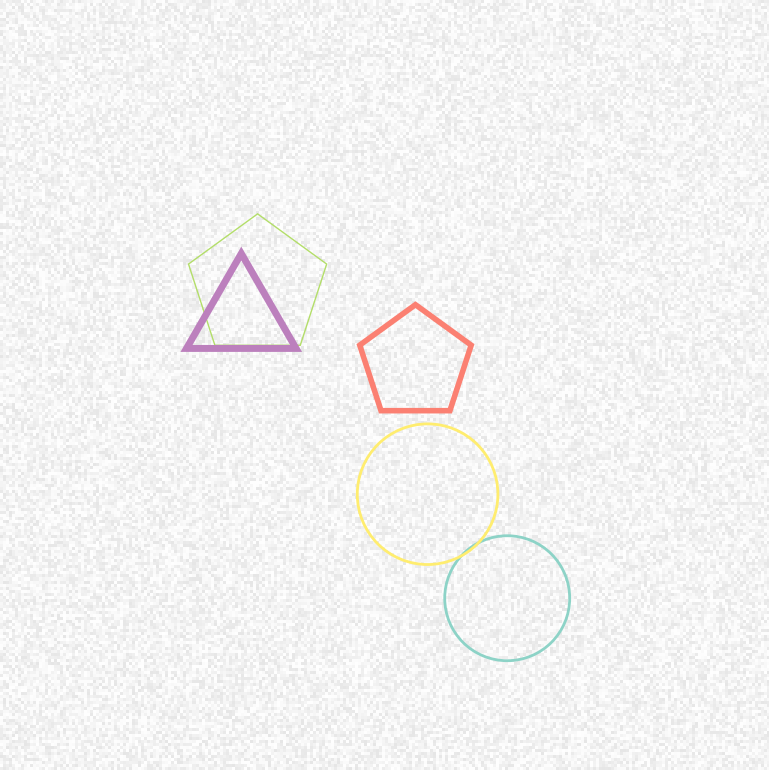[{"shape": "circle", "thickness": 1, "radius": 0.41, "center": [0.659, 0.223]}, {"shape": "pentagon", "thickness": 2, "radius": 0.38, "center": [0.54, 0.528]}, {"shape": "pentagon", "thickness": 0.5, "radius": 0.47, "center": [0.335, 0.628]}, {"shape": "triangle", "thickness": 2.5, "radius": 0.41, "center": [0.313, 0.589]}, {"shape": "circle", "thickness": 1, "radius": 0.46, "center": [0.555, 0.358]}]